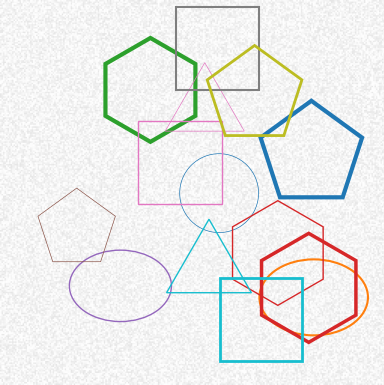[{"shape": "circle", "thickness": 0.5, "radius": 0.51, "center": [0.569, 0.498]}, {"shape": "pentagon", "thickness": 3, "radius": 0.69, "center": [0.809, 0.6]}, {"shape": "oval", "thickness": 1.5, "radius": 0.7, "center": [0.815, 0.228]}, {"shape": "hexagon", "thickness": 3, "radius": 0.67, "center": [0.391, 0.766]}, {"shape": "hexagon", "thickness": 1, "radius": 0.68, "center": [0.722, 0.343]}, {"shape": "hexagon", "thickness": 2.5, "radius": 0.71, "center": [0.802, 0.252]}, {"shape": "oval", "thickness": 1, "radius": 0.66, "center": [0.313, 0.258]}, {"shape": "pentagon", "thickness": 0.5, "radius": 0.53, "center": [0.199, 0.406]}, {"shape": "triangle", "thickness": 0.5, "radius": 0.59, "center": [0.532, 0.719]}, {"shape": "square", "thickness": 1, "radius": 0.54, "center": [0.467, 0.578]}, {"shape": "square", "thickness": 1.5, "radius": 0.54, "center": [0.564, 0.875]}, {"shape": "pentagon", "thickness": 2, "radius": 0.65, "center": [0.661, 0.753]}, {"shape": "square", "thickness": 2, "radius": 0.54, "center": [0.678, 0.17]}, {"shape": "triangle", "thickness": 1, "radius": 0.64, "center": [0.543, 0.303]}]